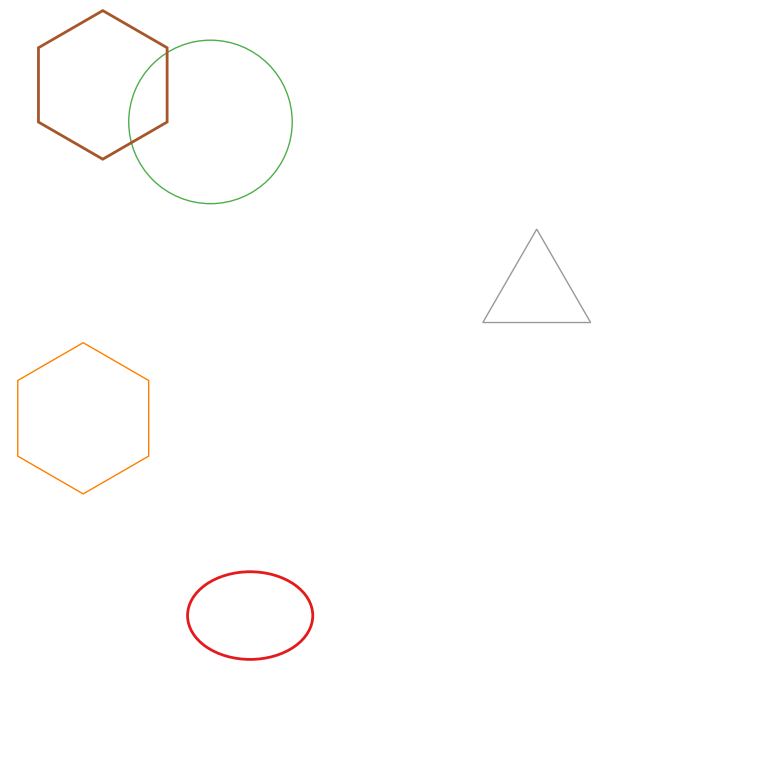[{"shape": "oval", "thickness": 1, "radius": 0.41, "center": [0.325, 0.201]}, {"shape": "circle", "thickness": 0.5, "radius": 0.53, "center": [0.273, 0.842]}, {"shape": "hexagon", "thickness": 0.5, "radius": 0.49, "center": [0.108, 0.457]}, {"shape": "hexagon", "thickness": 1, "radius": 0.48, "center": [0.133, 0.89]}, {"shape": "triangle", "thickness": 0.5, "radius": 0.4, "center": [0.697, 0.622]}]